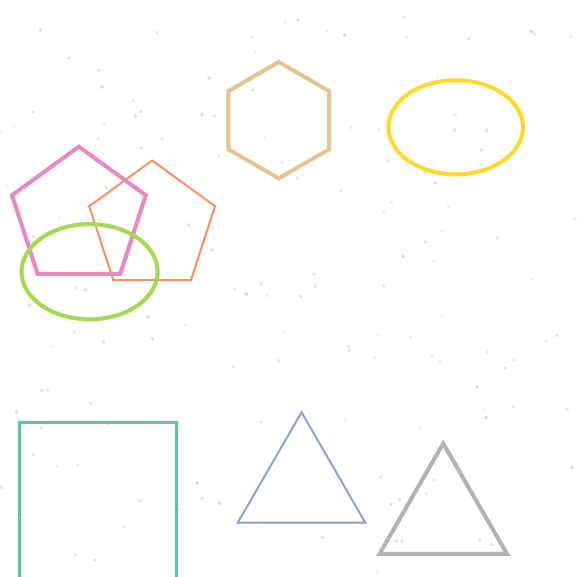[{"shape": "square", "thickness": 1.5, "radius": 0.68, "center": [0.168, 0.132]}, {"shape": "pentagon", "thickness": 1, "radius": 0.57, "center": [0.263, 0.607]}, {"shape": "triangle", "thickness": 1, "radius": 0.64, "center": [0.522, 0.158]}, {"shape": "pentagon", "thickness": 2, "radius": 0.61, "center": [0.137, 0.623]}, {"shape": "oval", "thickness": 2, "radius": 0.59, "center": [0.155, 0.529]}, {"shape": "oval", "thickness": 2, "radius": 0.58, "center": [0.789, 0.779]}, {"shape": "hexagon", "thickness": 2, "radius": 0.5, "center": [0.483, 0.791]}, {"shape": "triangle", "thickness": 2, "radius": 0.64, "center": [0.768, 0.104]}]